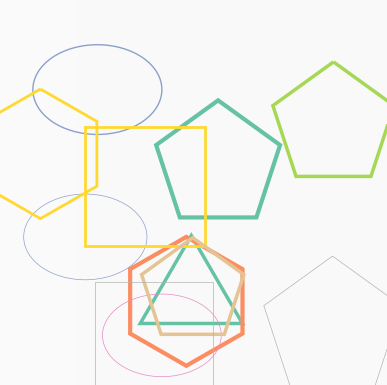[{"shape": "triangle", "thickness": 2.5, "radius": 0.76, "center": [0.494, 0.236]}, {"shape": "pentagon", "thickness": 3, "radius": 0.84, "center": [0.563, 0.571]}, {"shape": "hexagon", "thickness": 3, "radius": 0.84, "center": [0.481, 0.217]}, {"shape": "oval", "thickness": 1, "radius": 0.83, "center": [0.251, 0.767]}, {"shape": "oval", "thickness": 0.5, "radius": 0.8, "center": [0.22, 0.385]}, {"shape": "oval", "thickness": 0.5, "radius": 0.77, "center": [0.418, 0.129]}, {"shape": "pentagon", "thickness": 2.5, "radius": 0.82, "center": [0.861, 0.675]}, {"shape": "hexagon", "thickness": 2, "radius": 0.84, "center": [0.104, 0.6]}, {"shape": "square", "thickness": 2, "radius": 0.77, "center": [0.374, 0.515]}, {"shape": "pentagon", "thickness": 2.5, "radius": 0.69, "center": [0.497, 0.244]}, {"shape": "square", "thickness": 0.5, "radius": 0.76, "center": [0.398, 0.117]}, {"shape": "pentagon", "thickness": 0.5, "radius": 0.93, "center": [0.858, 0.148]}]